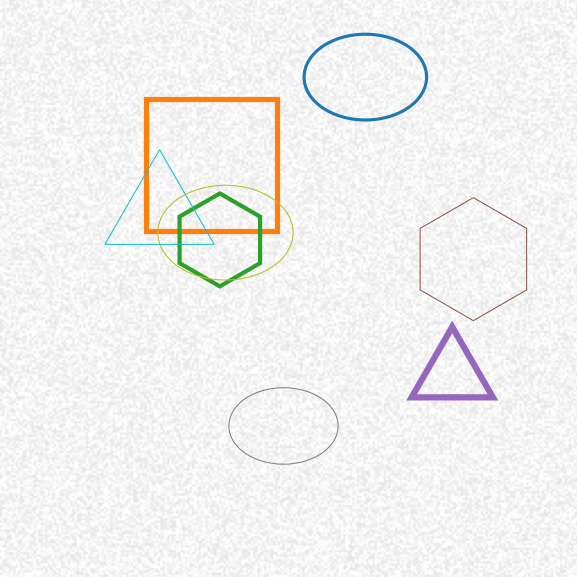[{"shape": "oval", "thickness": 1.5, "radius": 0.53, "center": [0.633, 0.866]}, {"shape": "square", "thickness": 2.5, "radius": 0.57, "center": [0.366, 0.714]}, {"shape": "hexagon", "thickness": 2, "radius": 0.4, "center": [0.381, 0.584]}, {"shape": "triangle", "thickness": 3, "radius": 0.41, "center": [0.783, 0.352]}, {"shape": "hexagon", "thickness": 0.5, "radius": 0.53, "center": [0.82, 0.55]}, {"shape": "oval", "thickness": 0.5, "radius": 0.47, "center": [0.491, 0.262]}, {"shape": "oval", "thickness": 0.5, "radius": 0.59, "center": [0.39, 0.596]}, {"shape": "triangle", "thickness": 0.5, "radius": 0.55, "center": [0.276, 0.631]}]